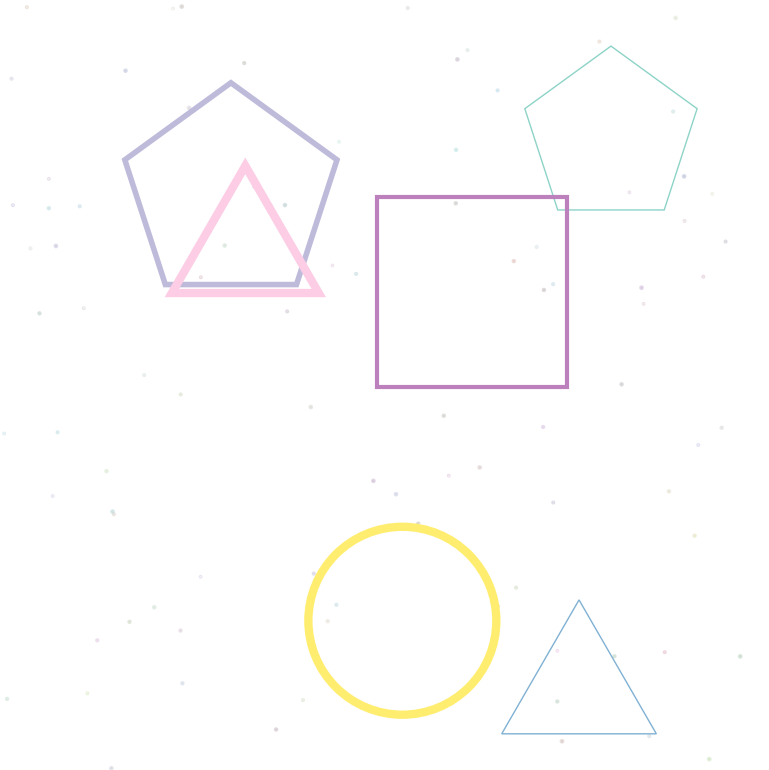[{"shape": "pentagon", "thickness": 0.5, "radius": 0.59, "center": [0.793, 0.822]}, {"shape": "pentagon", "thickness": 2, "radius": 0.72, "center": [0.3, 0.748]}, {"shape": "triangle", "thickness": 0.5, "radius": 0.58, "center": [0.752, 0.105]}, {"shape": "triangle", "thickness": 3, "radius": 0.55, "center": [0.319, 0.675]}, {"shape": "square", "thickness": 1.5, "radius": 0.62, "center": [0.613, 0.621]}, {"shape": "circle", "thickness": 3, "radius": 0.61, "center": [0.523, 0.194]}]